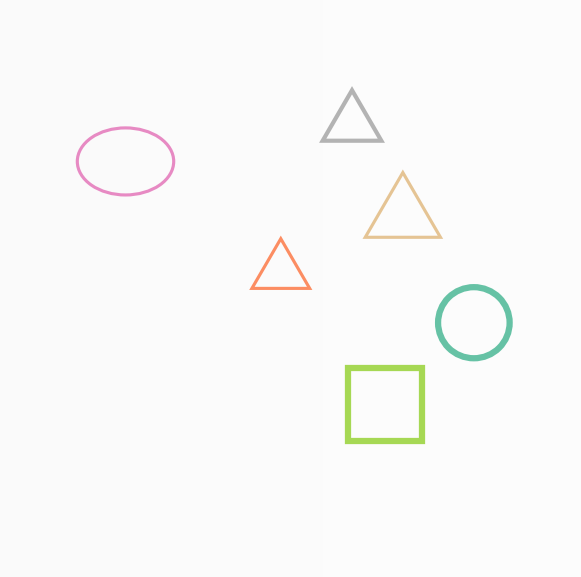[{"shape": "circle", "thickness": 3, "radius": 0.31, "center": [0.815, 0.44]}, {"shape": "triangle", "thickness": 1.5, "radius": 0.29, "center": [0.483, 0.528]}, {"shape": "oval", "thickness": 1.5, "radius": 0.41, "center": [0.216, 0.72]}, {"shape": "square", "thickness": 3, "radius": 0.32, "center": [0.662, 0.298]}, {"shape": "triangle", "thickness": 1.5, "radius": 0.37, "center": [0.693, 0.626]}, {"shape": "triangle", "thickness": 2, "radius": 0.29, "center": [0.606, 0.785]}]